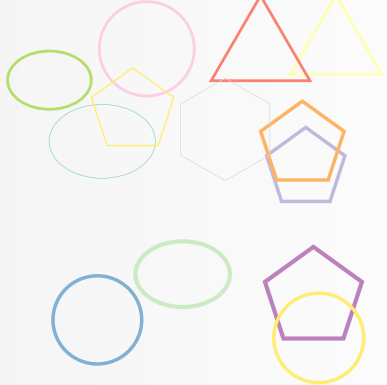[{"shape": "oval", "thickness": 0.5, "radius": 0.69, "center": [0.264, 0.633]}, {"shape": "triangle", "thickness": 2, "radius": 0.68, "center": [0.867, 0.875]}, {"shape": "pentagon", "thickness": 2.5, "radius": 0.53, "center": [0.789, 0.563]}, {"shape": "triangle", "thickness": 2, "radius": 0.74, "center": [0.672, 0.864]}, {"shape": "circle", "thickness": 2.5, "radius": 0.57, "center": [0.251, 0.169]}, {"shape": "pentagon", "thickness": 2.5, "radius": 0.57, "center": [0.78, 0.624]}, {"shape": "oval", "thickness": 2, "radius": 0.54, "center": [0.128, 0.792]}, {"shape": "circle", "thickness": 2, "radius": 0.61, "center": [0.379, 0.873]}, {"shape": "hexagon", "thickness": 0.5, "radius": 0.66, "center": [0.581, 0.664]}, {"shape": "pentagon", "thickness": 3, "radius": 0.66, "center": [0.809, 0.227]}, {"shape": "oval", "thickness": 3, "radius": 0.61, "center": [0.471, 0.288]}, {"shape": "circle", "thickness": 2.5, "radius": 0.58, "center": [0.823, 0.122]}, {"shape": "pentagon", "thickness": 1, "radius": 0.56, "center": [0.342, 0.712]}]